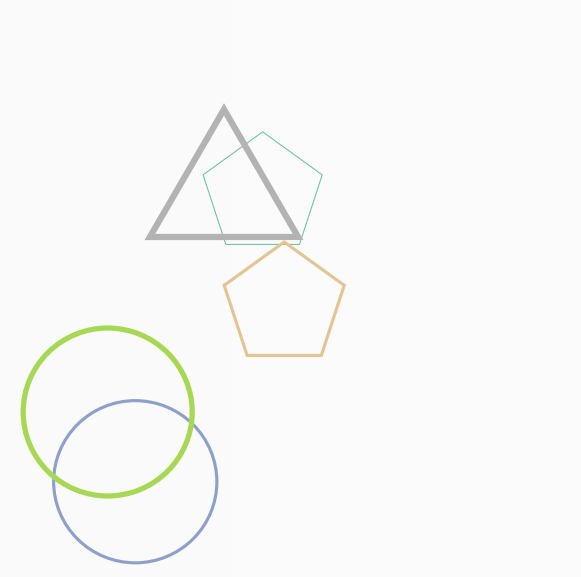[{"shape": "pentagon", "thickness": 0.5, "radius": 0.54, "center": [0.452, 0.663]}, {"shape": "circle", "thickness": 1.5, "radius": 0.7, "center": [0.233, 0.165]}, {"shape": "circle", "thickness": 2.5, "radius": 0.73, "center": [0.185, 0.286]}, {"shape": "pentagon", "thickness": 1.5, "radius": 0.54, "center": [0.489, 0.472]}, {"shape": "triangle", "thickness": 3, "radius": 0.74, "center": [0.385, 0.662]}]